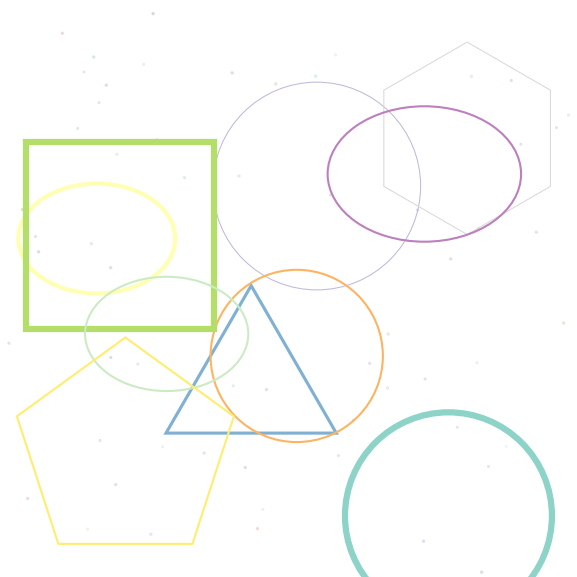[{"shape": "circle", "thickness": 3, "radius": 0.9, "center": [0.777, 0.106]}, {"shape": "oval", "thickness": 2, "radius": 0.68, "center": [0.168, 0.586]}, {"shape": "circle", "thickness": 0.5, "radius": 0.9, "center": [0.548, 0.677]}, {"shape": "triangle", "thickness": 1.5, "radius": 0.85, "center": [0.435, 0.334]}, {"shape": "circle", "thickness": 1, "radius": 0.75, "center": [0.514, 0.383]}, {"shape": "square", "thickness": 3, "radius": 0.81, "center": [0.208, 0.592]}, {"shape": "hexagon", "thickness": 0.5, "radius": 0.83, "center": [0.809, 0.76]}, {"shape": "oval", "thickness": 1, "radius": 0.84, "center": [0.735, 0.698]}, {"shape": "oval", "thickness": 1, "radius": 0.71, "center": [0.289, 0.421]}, {"shape": "pentagon", "thickness": 1, "radius": 0.99, "center": [0.217, 0.217]}]